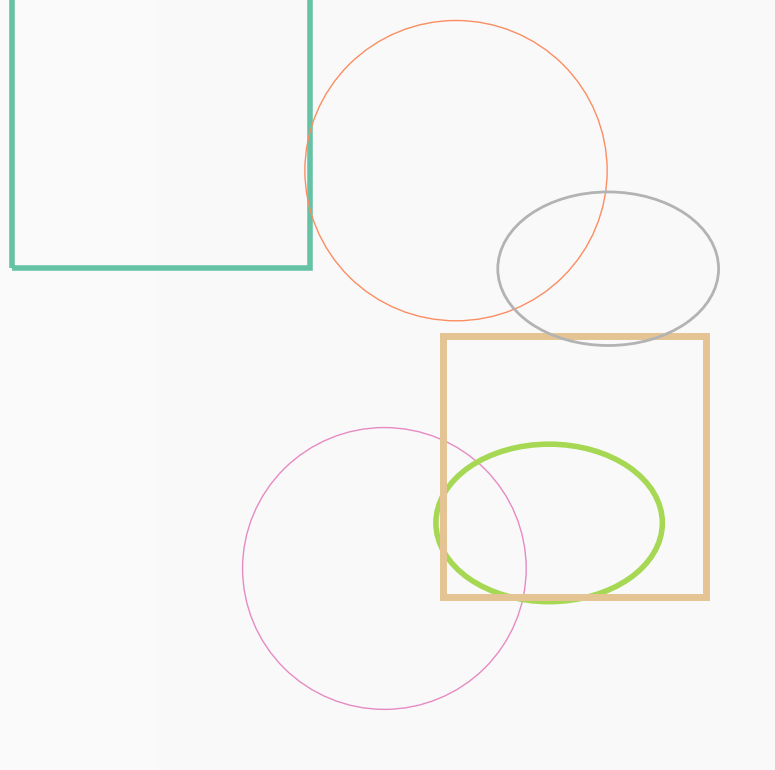[{"shape": "square", "thickness": 2, "radius": 0.96, "center": [0.208, 0.844]}, {"shape": "circle", "thickness": 0.5, "radius": 0.98, "center": [0.588, 0.778]}, {"shape": "circle", "thickness": 0.5, "radius": 0.91, "center": [0.496, 0.262]}, {"shape": "oval", "thickness": 2, "radius": 0.73, "center": [0.709, 0.321]}, {"shape": "square", "thickness": 2.5, "radius": 0.85, "center": [0.742, 0.394]}, {"shape": "oval", "thickness": 1, "radius": 0.71, "center": [0.785, 0.651]}]